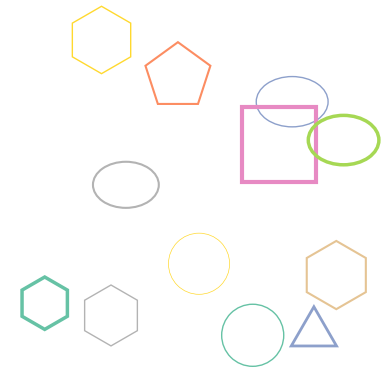[{"shape": "hexagon", "thickness": 2.5, "radius": 0.34, "center": [0.116, 0.212]}, {"shape": "circle", "thickness": 1, "radius": 0.4, "center": [0.656, 0.129]}, {"shape": "pentagon", "thickness": 1.5, "radius": 0.44, "center": [0.462, 0.802]}, {"shape": "oval", "thickness": 1, "radius": 0.47, "center": [0.759, 0.736]}, {"shape": "triangle", "thickness": 2, "radius": 0.34, "center": [0.815, 0.135]}, {"shape": "square", "thickness": 3, "radius": 0.48, "center": [0.725, 0.624]}, {"shape": "oval", "thickness": 2.5, "radius": 0.46, "center": [0.892, 0.636]}, {"shape": "circle", "thickness": 0.5, "radius": 0.4, "center": [0.517, 0.315]}, {"shape": "hexagon", "thickness": 1, "radius": 0.44, "center": [0.264, 0.896]}, {"shape": "hexagon", "thickness": 1.5, "radius": 0.44, "center": [0.873, 0.286]}, {"shape": "hexagon", "thickness": 1, "radius": 0.4, "center": [0.288, 0.181]}, {"shape": "oval", "thickness": 1.5, "radius": 0.43, "center": [0.327, 0.52]}]